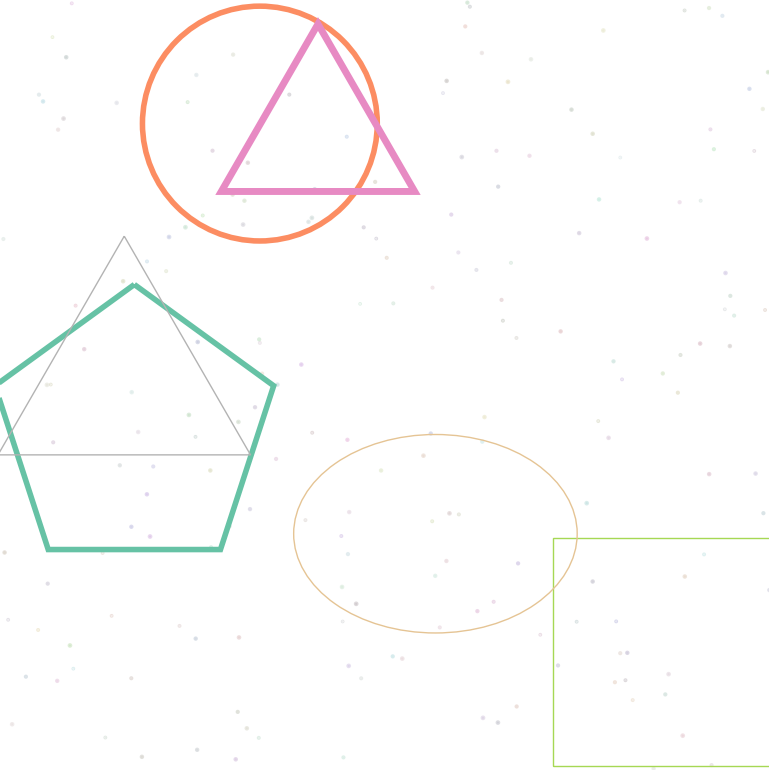[{"shape": "pentagon", "thickness": 2, "radius": 0.95, "center": [0.174, 0.44]}, {"shape": "circle", "thickness": 2, "radius": 0.76, "center": [0.337, 0.84]}, {"shape": "triangle", "thickness": 2.5, "radius": 0.72, "center": [0.413, 0.824]}, {"shape": "square", "thickness": 0.5, "radius": 0.74, "center": [0.867, 0.153]}, {"shape": "oval", "thickness": 0.5, "radius": 0.92, "center": [0.565, 0.307]}, {"shape": "triangle", "thickness": 0.5, "radius": 0.95, "center": [0.161, 0.504]}]